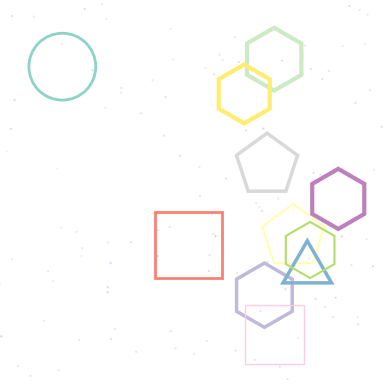[{"shape": "circle", "thickness": 2, "radius": 0.43, "center": [0.162, 0.827]}, {"shape": "pentagon", "thickness": 1.5, "radius": 0.43, "center": [0.762, 0.385]}, {"shape": "hexagon", "thickness": 2.5, "radius": 0.42, "center": [0.687, 0.233]}, {"shape": "square", "thickness": 2, "radius": 0.43, "center": [0.49, 0.364]}, {"shape": "triangle", "thickness": 2.5, "radius": 0.36, "center": [0.798, 0.302]}, {"shape": "hexagon", "thickness": 1.5, "radius": 0.36, "center": [0.806, 0.351]}, {"shape": "square", "thickness": 1, "radius": 0.39, "center": [0.713, 0.131]}, {"shape": "pentagon", "thickness": 2.5, "radius": 0.42, "center": [0.694, 0.571]}, {"shape": "hexagon", "thickness": 3, "radius": 0.39, "center": [0.879, 0.483]}, {"shape": "hexagon", "thickness": 3, "radius": 0.41, "center": [0.712, 0.846]}, {"shape": "hexagon", "thickness": 3, "radius": 0.38, "center": [0.634, 0.756]}]